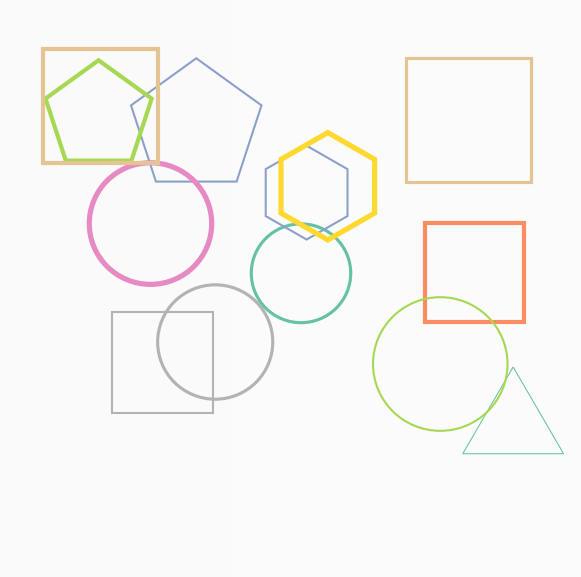[{"shape": "circle", "thickness": 1.5, "radius": 0.43, "center": [0.518, 0.526]}, {"shape": "triangle", "thickness": 0.5, "radius": 0.5, "center": [0.883, 0.264]}, {"shape": "square", "thickness": 2, "radius": 0.43, "center": [0.816, 0.527]}, {"shape": "hexagon", "thickness": 1, "radius": 0.41, "center": [0.527, 0.666]}, {"shape": "pentagon", "thickness": 1, "radius": 0.59, "center": [0.338, 0.78]}, {"shape": "circle", "thickness": 2.5, "radius": 0.53, "center": [0.259, 0.612]}, {"shape": "pentagon", "thickness": 2, "radius": 0.48, "center": [0.17, 0.799]}, {"shape": "circle", "thickness": 1, "radius": 0.58, "center": [0.757, 0.369]}, {"shape": "hexagon", "thickness": 2.5, "radius": 0.46, "center": [0.564, 0.677]}, {"shape": "square", "thickness": 2, "radius": 0.49, "center": [0.173, 0.815]}, {"shape": "square", "thickness": 1.5, "radius": 0.54, "center": [0.806, 0.791]}, {"shape": "square", "thickness": 1, "radius": 0.43, "center": [0.28, 0.371]}, {"shape": "circle", "thickness": 1.5, "radius": 0.5, "center": [0.37, 0.407]}]